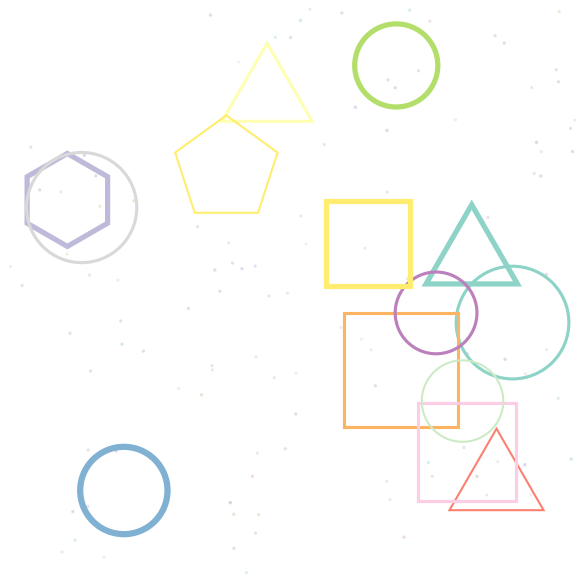[{"shape": "triangle", "thickness": 2.5, "radius": 0.46, "center": [0.817, 0.553]}, {"shape": "circle", "thickness": 1.5, "radius": 0.49, "center": [0.887, 0.441]}, {"shape": "triangle", "thickness": 1.5, "radius": 0.45, "center": [0.462, 0.834]}, {"shape": "hexagon", "thickness": 2.5, "radius": 0.4, "center": [0.117, 0.653]}, {"shape": "triangle", "thickness": 1, "radius": 0.47, "center": [0.86, 0.163]}, {"shape": "circle", "thickness": 3, "radius": 0.38, "center": [0.214, 0.15]}, {"shape": "square", "thickness": 1.5, "radius": 0.5, "center": [0.694, 0.358]}, {"shape": "circle", "thickness": 2.5, "radius": 0.36, "center": [0.686, 0.886]}, {"shape": "square", "thickness": 1.5, "radius": 0.42, "center": [0.808, 0.216]}, {"shape": "circle", "thickness": 1.5, "radius": 0.48, "center": [0.141, 0.64]}, {"shape": "circle", "thickness": 1.5, "radius": 0.35, "center": [0.755, 0.457]}, {"shape": "circle", "thickness": 1, "radius": 0.35, "center": [0.801, 0.305]}, {"shape": "square", "thickness": 2.5, "radius": 0.36, "center": [0.637, 0.578]}, {"shape": "pentagon", "thickness": 1, "radius": 0.47, "center": [0.392, 0.706]}]